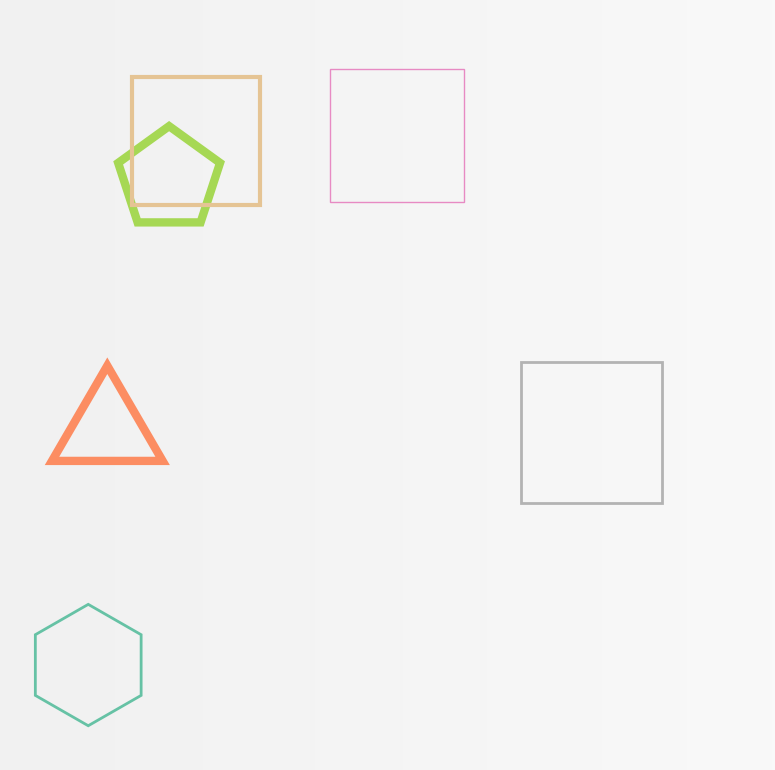[{"shape": "hexagon", "thickness": 1, "radius": 0.39, "center": [0.114, 0.136]}, {"shape": "triangle", "thickness": 3, "radius": 0.41, "center": [0.138, 0.443]}, {"shape": "square", "thickness": 0.5, "radius": 0.43, "center": [0.512, 0.824]}, {"shape": "pentagon", "thickness": 3, "radius": 0.35, "center": [0.218, 0.767]}, {"shape": "square", "thickness": 1.5, "radius": 0.41, "center": [0.253, 0.817]}, {"shape": "square", "thickness": 1, "radius": 0.46, "center": [0.764, 0.438]}]